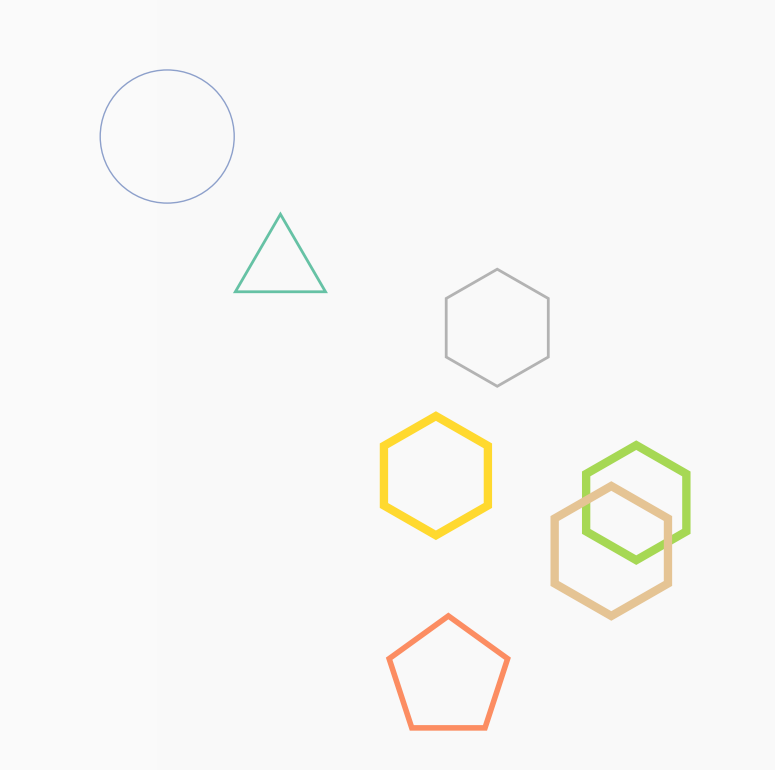[{"shape": "triangle", "thickness": 1, "radius": 0.34, "center": [0.362, 0.655]}, {"shape": "pentagon", "thickness": 2, "radius": 0.4, "center": [0.579, 0.12]}, {"shape": "circle", "thickness": 0.5, "radius": 0.43, "center": [0.216, 0.823]}, {"shape": "hexagon", "thickness": 3, "radius": 0.37, "center": [0.821, 0.347]}, {"shape": "hexagon", "thickness": 3, "radius": 0.39, "center": [0.562, 0.382]}, {"shape": "hexagon", "thickness": 3, "radius": 0.42, "center": [0.789, 0.284]}, {"shape": "hexagon", "thickness": 1, "radius": 0.38, "center": [0.642, 0.574]}]